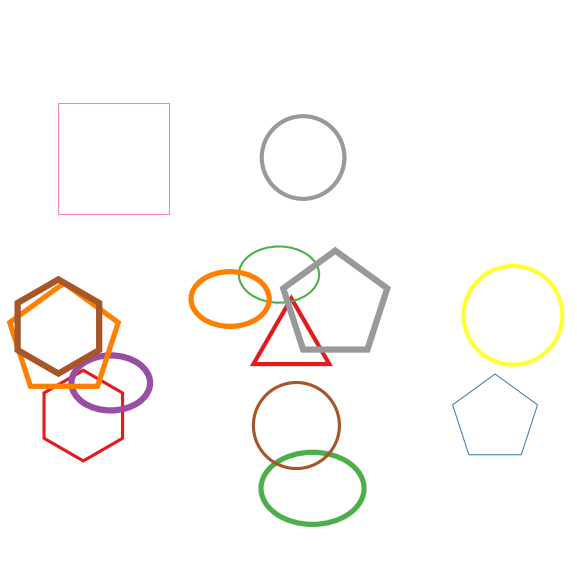[{"shape": "triangle", "thickness": 2, "radius": 0.38, "center": [0.505, 0.407]}, {"shape": "hexagon", "thickness": 1.5, "radius": 0.39, "center": [0.144, 0.279]}, {"shape": "pentagon", "thickness": 0.5, "radius": 0.39, "center": [0.857, 0.274]}, {"shape": "oval", "thickness": 2.5, "radius": 0.45, "center": [0.541, 0.154]}, {"shape": "oval", "thickness": 1, "radius": 0.35, "center": [0.483, 0.524]}, {"shape": "oval", "thickness": 3, "radius": 0.34, "center": [0.192, 0.336]}, {"shape": "oval", "thickness": 2.5, "radius": 0.34, "center": [0.398, 0.481]}, {"shape": "pentagon", "thickness": 2.5, "radius": 0.49, "center": [0.111, 0.41]}, {"shape": "circle", "thickness": 2, "radius": 0.43, "center": [0.888, 0.453]}, {"shape": "circle", "thickness": 1.5, "radius": 0.37, "center": [0.513, 0.262]}, {"shape": "hexagon", "thickness": 3, "radius": 0.41, "center": [0.101, 0.434]}, {"shape": "square", "thickness": 0.5, "radius": 0.48, "center": [0.197, 0.724]}, {"shape": "pentagon", "thickness": 3, "radius": 0.47, "center": [0.581, 0.47]}, {"shape": "circle", "thickness": 2, "radius": 0.36, "center": [0.525, 0.726]}]